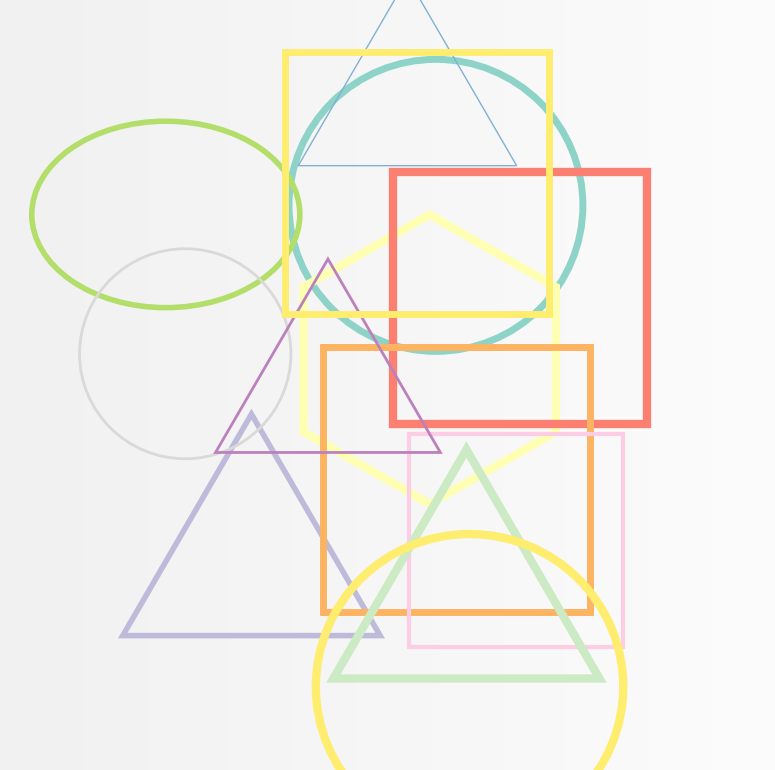[{"shape": "circle", "thickness": 2.5, "radius": 0.95, "center": [0.562, 0.733]}, {"shape": "hexagon", "thickness": 3, "radius": 0.94, "center": [0.554, 0.533]}, {"shape": "triangle", "thickness": 2, "radius": 0.96, "center": [0.324, 0.27]}, {"shape": "square", "thickness": 3, "radius": 0.82, "center": [0.671, 0.612]}, {"shape": "triangle", "thickness": 0.5, "radius": 0.81, "center": [0.526, 0.866]}, {"shape": "square", "thickness": 2.5, "radius": 0.86, "center": [0.589, 0.378]}, {"shape": "oval", "thickness": 2, "radius": 0.86, "center": [0.214, 0.722]}, {"shape": "square", "thickness": 1.5, "radius": 0.69, "center": [0.666, 0.299]}, {"shape": "circle", "thickness": 1, "radius": 0.68, "center": [0.239, 0.541]}, {"shape": "triangle", "thickness": 1, "radius": 0.84, "center": [0.423, 0.496]}, {"shape": "triangle", "thickness": 3, "radius": 0.99, "center": [0.602, 0.218]}, {"shape": "square", "thickness": 2.5, "radius": 0.85, "center": [0.538, 0.762]}, {"shape": "circle", "thickness": 3, "radius": 0.99, "center": [0.606, 0.108]}]